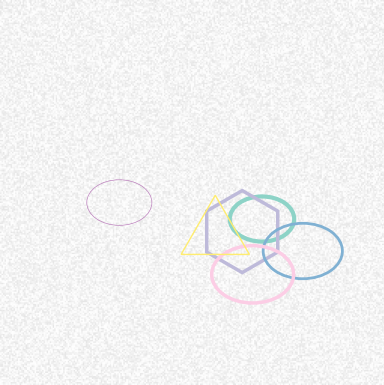[{"shape": "oval", "thickness": 3, "radius": 0.42, "center": [0.681, 0.431]}, {"shape": "hexagon", "thickness": 2.5, "radius": 0.53, "center": [0.629, 0.399]}, {"shape": "oval", "thickness": 2, "radius": 0.51, "center": [0.786, 0.348]}, {"shape": "oval", "thickness": 2.5, "radius": 0.53, "center": [0.656, 0.287]}, {"shape": "oval", "thickness": 0.5, "radius": 0.42, "center": [0.31, 0.474]}, {"shape": "triangle", "thickness": 1, "radius": 0.51, "center": [0.559, 0.39]}]